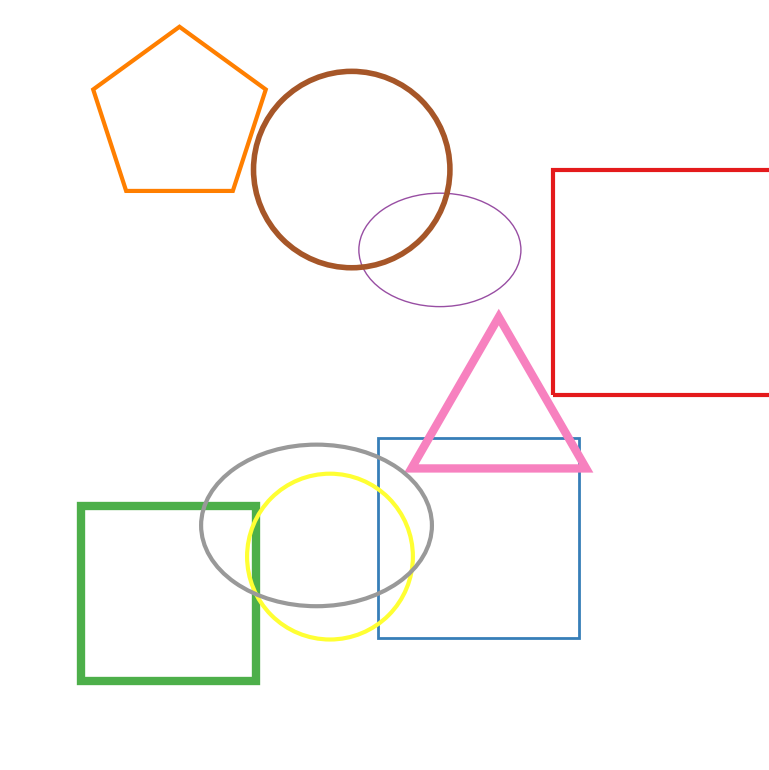[{"shape": "square", "thickness": 1.5, "radius": 0.73, "center": [0.865, 0.633]}, {"shape": "square", "thickness": 1, "radius": 0.65, "center": [0.621, 0.301]}, {"shape": "square", "thickness": 3, "radius": 0.57, "center": [0.219, 0.23]}, {"shape": "oval", "thickness": 0.5, "radius": 0.53, "center": [0.571, 0.675]}, {"shape": "pentagon", "thickness": 1.5, "radius": 0.59, "center": [0.233, 0.847]}, {"shape": "circle", "thickness": 1.5, "radius": 0.54, "center": [0.429, 0.277]}, {"shape": "circle", "thickness": 2, "radius": 0.64, "center": [0.457, 0.78]}, {"shape": "triangle", "thickness": 3, "radius": 0.66, "center": [0.648, 0.457]}, {"shape": "oval", "thickness": 1.5, "radius": 0.75, "center": [0.411, 0.318]}]